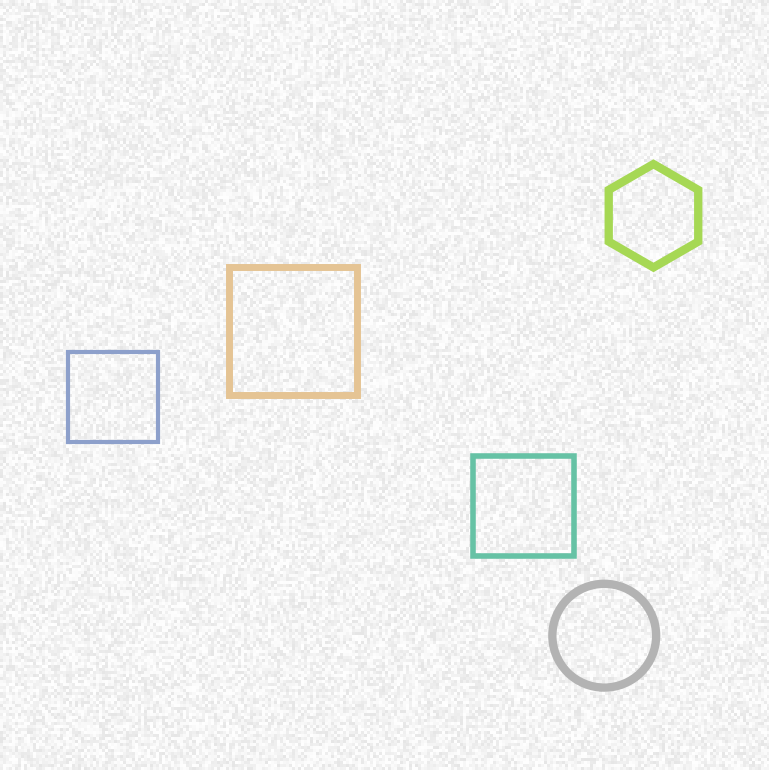[{"shape": "square", "thickness": 2, "radius": 0.33, "center": [0.68, 0.342]}, {"shape": "square", "thickness": 1.5, "radius": 0.29, "center": [0.147, 0.484]}, {"shape": "hexagon", "thickness": 3, "radius": 0.34, "center": [0.849, 0.72]}, {"shape": "square", "thickness": 2.5, "radius": 0.42, "center": [0.381, 0.57]}, {"shape": "circle", "thickness": 3, "radius": 0.34, "center": [0.785, 0.174]}]